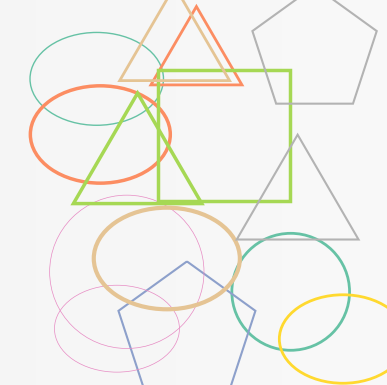[{"shape": "oval", "thickness": 1, "radius": 0.86, "center": [0.25, 0.795]}, {"shape": "circle", "thickness": 2, "radius": 0.76, "center": [0.75, 0.242]}, {"shape": "triangle", "thickness": 2, "radius": 0.68, "center": [0.507, 0.847]}, {"shape": "oval", "thickness": 2.5, "radius": 0.9, "center": [0.259, 0.651]}, {"shape": "pentagon", "thickness": 1.5, "radius": 0.93, "center": [0.482, 0.135]}, {"shape": "circle", "thickness": 0.5, "radius": 1.0, "center": [0.327, 0.294]}, {"shape": "oval", "thickness": 0.5, "radius": 0.81, "center": [0.302, 0.146]}, {"shape": "triangle", "thickness": 2.5, "radius": 0.96, "center": [0.355, 0.567]}, {"shape": "square", "thickness": 2.5, "radius": 0.85, "center": [0.578, 0.647]}, {"shape": "oval", "thickness": 2, "radius": 0.82, "center": [0.885, 0.119]}, {"shape": "triangle", "thickness": 2, "radius": 0.82, "center": [0.451, 0.872]}, {"shape": "oval", "thickness": 3, "radius": 0.94, "center": [0.43, 0.329]}, {"shape": "triangle", "thickness": 1.5, "radius": 0.91, "center": [0.768, 0.469]}, {"shape": "pentagon", "thickness": 1.5, "radius": 0.84, "center": [0.812, 0.867]}]